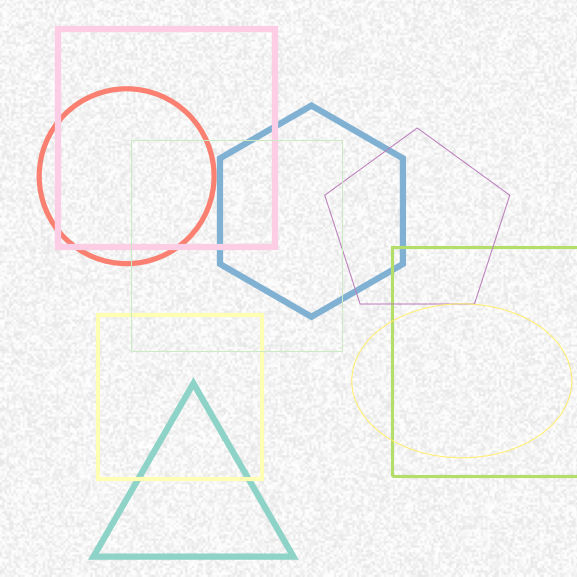[{"shape": "triangle", "thickness": 3, "radius": 1.0, "center": [0.335, 0.135]}, {"shape": "square", "thickness": 2, "radius": 0.71, "center": [0.312, 0.312]}, {"shape": "circle", "thickness": 2.5, "radius": 0.76, "center": [0.219, 0.694]}, {"shape": "hexagon", "thickness": 3, "radius": 0.91, "center": [0.539, 0.633]}, {"shape": "square", "thickness": 1.5, "radius": 0.99, "center": [0.877, 0.373]}, {"shape": "square", "thickness": 3, "radius": 0.94, "center": [0.288, 0.76]}, {"shape": "pentagon", "thickness": 0.5, "radius": 0.84, "center": [0.723, 0.609]}, {"shape": "square", "thickness": 0.5, "radius": 0.91, "center": [0.409, 0.574]}, {"shape": "oval", "thickness": 0.5, "radius": 0.95, "center": [0.8, 0.34]}]